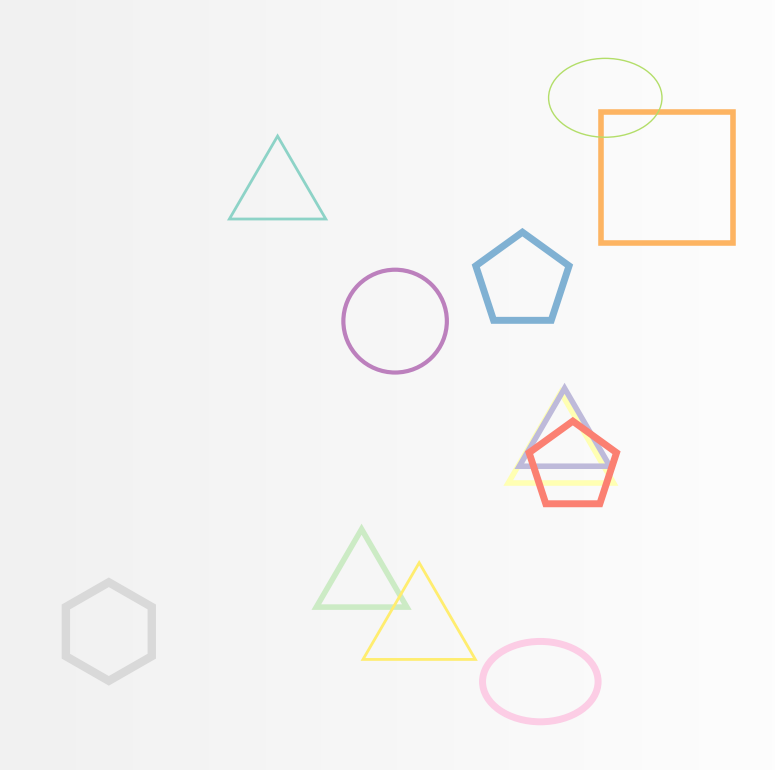[{"shape": "triangle", "thickness": 1, "radius": 0.36, "center": [0.358, 0.751]}, {"shape": "triangle", "thickness": 2, "radius": 0.39, "center": [0.724, 0.412]}, {"shape": "triangle", "thickness": 2, "radius": 0.34, "center": [0.728, 0.428]}, {"shape": "pentagon", "thickness": 2.5, "radius": 0.3, "center": [0.739, 0.394]}, {"shape": "pentagon", "thickness": 2.5, "radius": 0.32, "center": [0.674, 0.635]}, {"shape": "square", "thickness": 2, "radius": 0.42, "center": [0.861, 0.77]}, {"shape": "oval", "thickness": 0.5, "radius": 0.37, "center": [0.781, 0.873]}, {"shape": "oval", "thickness": 2.5, "radius": 0.37, "center": [0.697, 0.115]}, {"shape": "hexagon", "thickness": 3, "radius": 0.32, "center": [0.14, 0.18]}, {"shape": "circle", "thickness": 1.5, "radius": 0.33, "center": [0.51, 0.583]}, {"shape": "triangle", "thickness": 2, "radius": 0.34, "center": [0.467, 0.245]}, {"shape": "triangle", "thickness": 1, "radius": 0.42, "center": [0.541, 0.185]}]